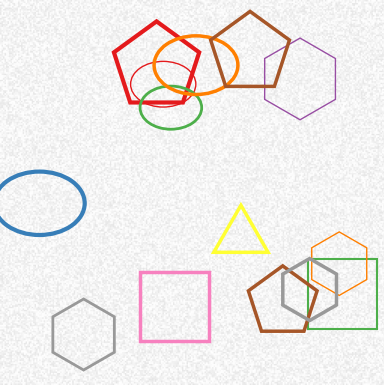[{"shape": "pentagon", "thickness": 3, "radius": 0.58, "center": [0.407, 0.828]}, {"shape": "oval", "thickness": 1, "radius": 0.42, "center": [0.424, 0.781]}, {"shape": "oval", "thickness": 3, "radius": 0.59, "center": [0.102, 0.472]}, {"shape": "square", "thickness": 1.5, "radius": 0.45, "center": [0.889, 0.237]}, {"shape": "oval", "thickness": 2, "radius": 0.4, "center": [0.444, 0.72]}, {"shape": "hexagon", "thickness": 1, "radius": 0.53, "center": [0.779, 0.795]}, {"shape": "oval", "thickness": 2.5, "radius": 0.54, "center": [0.509, 0.831]}, {"shape": "hexagon", "thickness": 1, "radius": 0.41, "center": [0.881, 0.315]}, {"shape": "triangle", "thickness": 2.5, "radius": 0.41, "center": [0.626, 0.385]}, {"shape": "pentagon", "thickness": 2.5, "radius": 0.54, "center": [0.649, 0.863]}, {"shape": "pentagon", "thickness": 2.5, "radius": 0.47, "center": [0.734, 0.216]}, {"shape": "square", "thickness": 2.5, "radius": 0.45, "center": [0.453, 0.204]}, {"shape": "hexagon", "thickness": 2, "radius": 0.46, "center": [0.217, 0.131]}, {"shape": "hexagon", "thickness": 2.5, "radius": 0.4, "center": [0.804, 0.248]}]